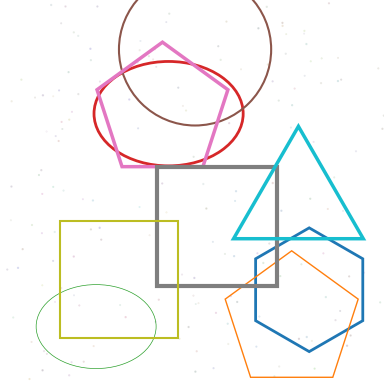[{"shape": "hexagon", "thickness": 2, "radius": 0.8, "center": [0.803, 0.247]}, {"shape": "pentagon", "thickness": 1, "radius": 0.91, "center": [0.758, 0.167]}, {"shape": "oval", "thickness": 0.5, "radius": 0.78, "center": [0.25, 0.152]}, {"shape": "oval", "thickness": 2, "radius": 0.97, "center": [0.438, 0.705]}, {"shape": "circle", "thickness": 1.5, "radius": 0.99, "center": [0.507, 0.872]}, {"shape": "pentagon", "thickness": 2.5, "radius": 0.89, "center": [0.422, 0.712]}, {"shape": "square", "thickness": 3, "radius": 0.78, "center": [0.564, 0.412]}, {"shape": "square", "thickness": 1.5, "radius": 0.76, "center": [0.309, 0.274]}, {"shape": "triangle", "thickness": 2.5, "radius": 0.97, "center": [0.775, 0.477]}]